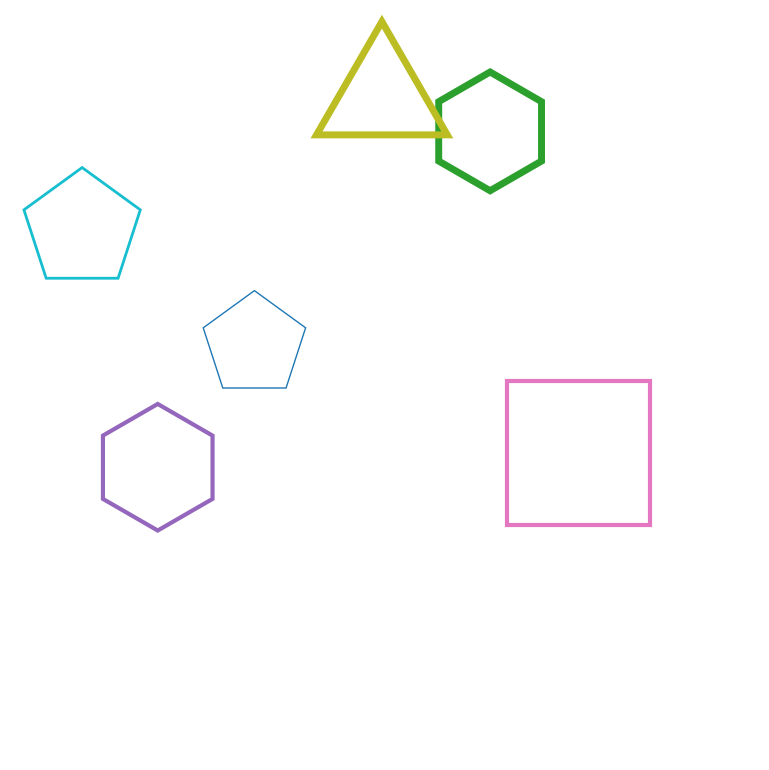[{"shape": "pentagon", "thickness": 0.5, "radius": 0.35, "center": [0.33, 0.553]}, {"shape": "hexagon", "thickness": 2.5, "radius": 0.39, "center": [0.637, 0.829]}, {"shape": "hexagon", "thickness": 1.5, "radius": 0.41, "center": [0.205, 0.393]}, {"shape": "square", "thickness": 1.5, "radius": 0.47, "center": [0.751, 0.412]}, {"shape": "triangle", "thickness": 2.5, "radius": 0.49, "center": [0.496, 0.874]}, {"shape": "pentagon", "thickness": 1, "radius": 0.4, "center": [0.107, 0.703]}]